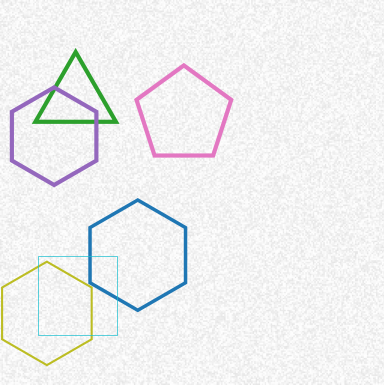[{"shape": "hexagon", "thickness": 2.5, "radius": 0.72, "center": [0.358, 0.337]}, {"shape": "triangle", "thickness": 3, "radius": 0.6, "center": [0.197, 0.744]}, {"shape": "hexagon", "thickness": 3, "radius": 0.63, "center": [0.141, 0.646]}, {"shape": "pentagon", "thickness": 3, "radius": 0.65, "center": [0.478, 0.701]}, {"shape": "hexagon", "thickness": 1.5, "radius": 0.67, "center": [0.122, 0.186]}, {"shape": "square", "thickness": 0.5, "radius": 0.51, "center": [0.201, 0.232]}]